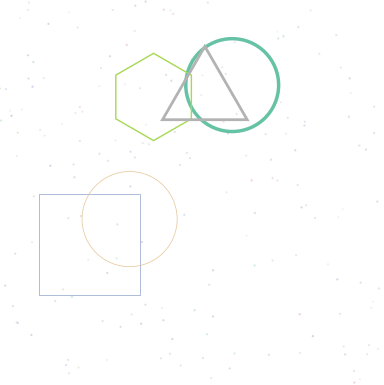[{"shape": "circle", "thickness": 2.5, "radius": 0.6, "center": [0.603, 0.779]}, {"shape": "square", "thickness": 0.5, "radius": 0.66, "center": [0.232, 0.364]}, {"shape": "hexagon", "thickness": 1, "radius": 0.57, "center": [0.399, 0.748]}, {"shape": "circle", "thickness": 0.5, "radius": 0.62, "center": [0.337, 0.431]}, {"shape": "triangle", "thickness": 2, "radius": 0.63, "center": [0.532, 0.753]}]